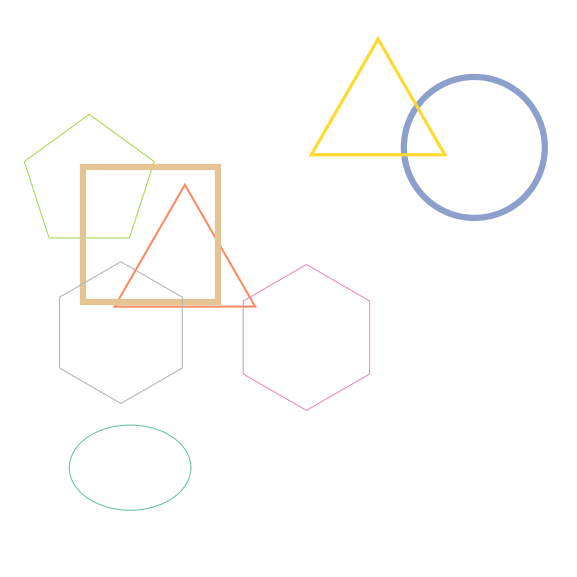[{"shape": "oval", "thickness": 0.5, "radius": 0.53, "center": [0.225, 0.189]}, {"shape": "triangle", "thickness": 1, "radius": 0.7, "center": [0.32, 0.538]}, {"shape": "circle", "thickness": 3, "radius": 0.61, "center": [0.821, 0.744]}, {"shape": "hexagon", "thickness": 0.5, "radius": 0.63, "center": [0.531, 0.415]}, {"shape": "pentagon", "thickness": 0.5, "radius": 0.59, "center": [0.155, 0.683]}, {"shape": "triangle", "thickness": 1.5, "radius": 0.67, "center": [0.655, 0.798]}, {"shape": "square", "thickness": 3, "radius": 0.58, "center": [0.26, 0.594]}, {"shape": "hexagon", "thickness": 0.5, "radius": 0.61, "center": [0.209, 0.423]}]